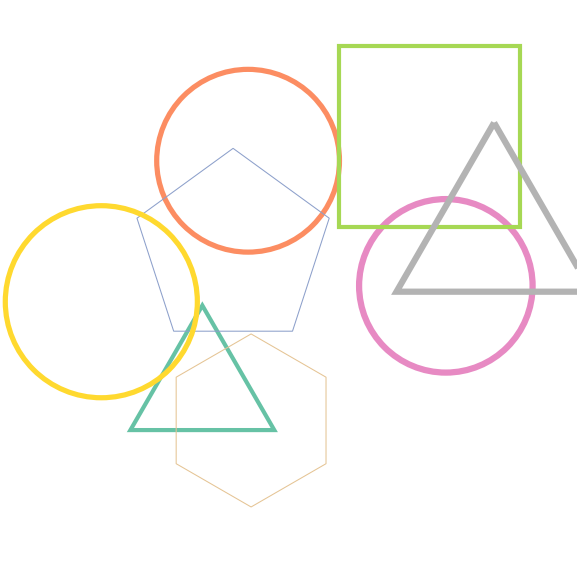[{"shape": "triangle", "thickness": 2, "radius": 0.72, "center": [0.35, 0.326]}, {"shape": "circle", "thickness": 2.5, "radius": 0.79, "center": [0.43, 0.721]}, {"shape": "pentagon", "thickness": 0.5, "radius": 0.88, "center": [0.404, 0.567]}, {"shape": "circle", "thickness": 3, "radius": 0.75, "center": [0.772, 0.504]}, {"shape": "square", "thickness": 2, "radius": 0.78, "center": [0.743, 0.763]}, {"shape": "circle", "thickness": 2.5, "radius": 0.83, "center": [0.175, 0.477]}, {"shape": "hexagon", "thickness": 0.5, "radius": 0.75, "center": [0.435, 0.271]}, {"shape": "triangle", "thickness": 3, "radius": 0.98, "center": [0.856, 0.592]}]